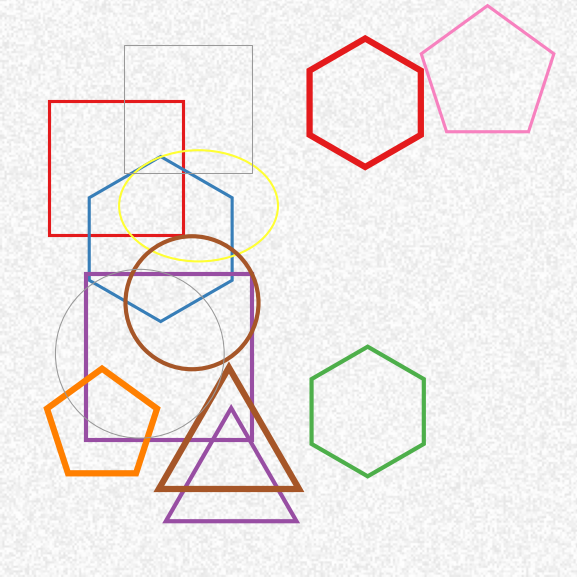[{"shape": "square", "thickness": 1.5, "radius": 0.58, "center": [0.202, 0.709]}, {"shape": "hexagon", "thickness": 3, "radius": 0.56, "center": [0.632, 0.821]}, {"shape": "hexagon", "thickness": 1.5, "radius": 0.71, "center": [0.278, 0.585]}, {"shape": "hexagon", "thickness": 2, "radius": 0.56, "center": [0.637, 0.287]}, {"shape": "square", "thickness": 2, "radius": 0.72, "center": [0.293, 0.381]}, {"shape": "triangle", "thickness": 2, "radius": 0.65, "center": [0.4, 0.162]}, {"shape": "pentagon", "thickness": 3, "radius": 0.5, "center": [0.177, 0.261]}, {"shape": "oval", "thickness": 1, "radius": 0.69, "center": [0.344, 0.643]}, {"shape": "triangle", "thickness": 3, "radius": 0.7, "center": [0.396, 0.222]}, {"shape": "circle", "thickness": 2, "radius": 0.58, "center": [0.332, 0.475]}, {"shape": "pentagon", "thickness": 1.5, "radius": 0.6, "center": [0.844, 0.869]}, {"shape": "square", "thickness": 0.5, "radius": 0.55, "center": [0.325, 0.811]}, {"shape": "circle", "thickness": 0.5, "radius": 0.73, "center": [0.242, 0.387]}]